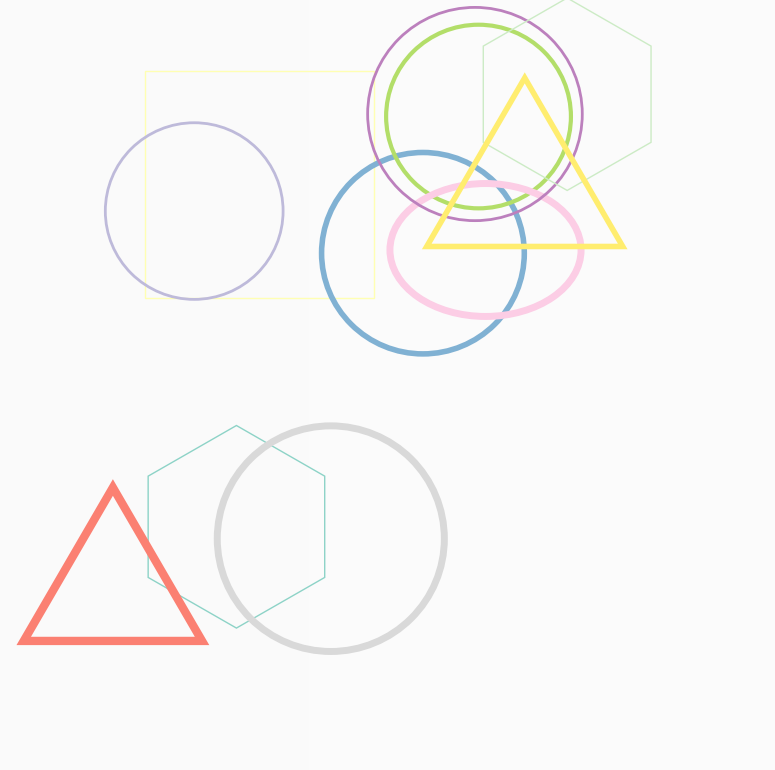[{"shape": "hexagon", "thickness": 0.5, "radius": 0.66, "center": [0.305, 0.316]}, {"shape": "square", "thickness": 0.5, "radius": 0.74, "center": [0.335, 0.76]}, {"shape": "circle", "thickness": 1, "radius": 0.57, "center": [0.251, 0.726]}, {"shape": "triangle", "thickness": 3, "radius": 0.66, "center": [0.146, 0.234]}, {"shape": "circle", "thickness": 2, "radius": 0.65, "center": [0.546, 0.671]}, {"shape": "circle", "thickness": 1.5, "radius": 0.6, "center": [0.617, 0.849]}, {"shape": "oval", "thickness": 2.5, "radius": 0.62, "center": [0.626, 0.675]}, {"shape": "circle", "thickness": 2.5, "radius": 0.73, "center": [0.427, 0.3]}, {"shape": "circle", "thickness": 1, "radius": 0.69, "center": [0.613, 0.852]}, {"shape": "hexagon", "thickness": 0.5, "radius": 0.62, "center": [0.732, 0.878]}, {"shape": "triangle", "thickness": 2, "radius": 0.73, "center": [0.677, 0.753]}]